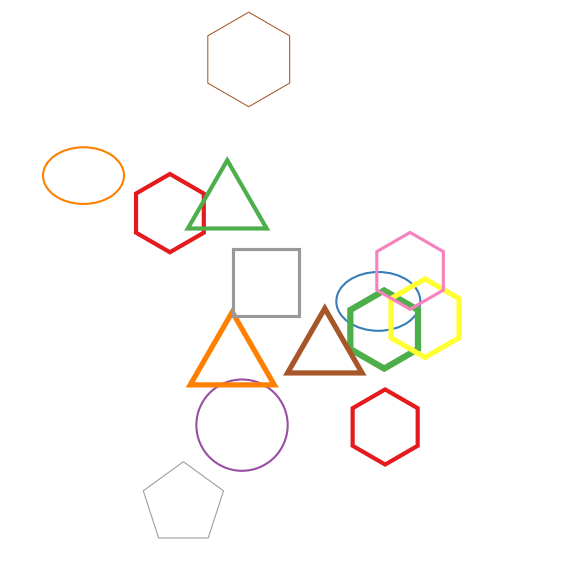[{"shape": "hexagon", "thickness": 2, "radius": 0.33, "center": [0.667, 0.26]}, {"shape": "hexagon", "thickness": 2, "radius": 0.34, "center": [0.294, 0.63]}, {"shape": "oval", "thickness": 1, "radius": 0.36, "center": [0.655, 0.477]}, {"shape": "hexagon", "thickness": 3, "radius": 0.34, "center": [0.665, 0.429]}, {"shape": "triangle", "thickness": 2, "radius": 0.39, "center": [0.393, 0.643]}, {"shape": "circle", "thickness": 1, "radius": 0.4, "center": [0.419, 0.263]}, {"shape": "oval", "thickness": 1, "radius": 0.35, "center": [0.145, 0.695]}, {"shape": "triangle", "thickness": 2.5, "radius": 0.42, "center": [0.402, 0.375]}, {"shape": "hexagon", "thickness": 2.5, "radius": 0.34, "center": [0.736, 0.448]}, {"shape": "triangle", "thickness": 2.5, "radius": 0.37, "center": [0.562, 0.391]}, {"shape": "hexagon", "thickness": 0.5, "radius": 0.41, "center": [0.431, 0.896]}, {"shape": "hexagon", "thickness": 1.5, "radius": 0.33, "center": [0.71, 0.53]}, {"shape": "pentagon", "thickness": 0.5, "radius": 0.37, "center": [0.318, 0.127]}, {"shape": "square", "thickness": 1.5, "radius": 0.29, "center": [0.46, 0.51]}]